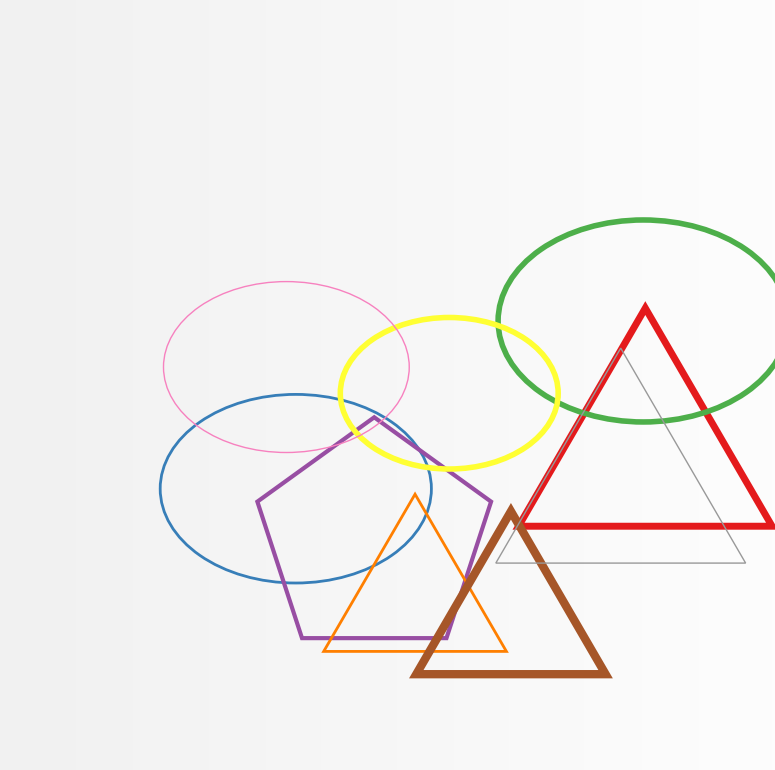[{"shape": "triangle", "thickness": 2.5, "radius": 0.94, "center": [0.833, 0.411]}, {"shape": "oval", "thickness": 1, "radius": 0.87, "center": [0.382, 0.365]}, {"shape": "oval", "thickness": 2, "radius": 0.94, "center": [0.83, 0.583]}, {"shape": "pentagon", "thickness": 1.5, "radius": 0.79, "center": [0.483, 0.3]}, {"shape": "triangle", "thickness": 1, "radius": 0.68, "center": [0.536, 0.222]}, {"shape": "oval", "thickness": 2, "radius": 0.7, "center": [0.58, 0.489]}, {"shape": "triangle", "thickness": 3, "radius": 0.71, "center": [0.659, 0.195]}, {"shape": "oval", "thickness": 0.5, "radius": 0.79, "center": [0.37, 0.523]}, {"shape": "triangle", "thickness": 0.5, "radius": 0.93, "center": [0.801, 0.362]}]